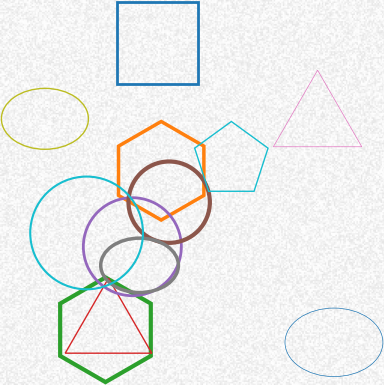[{"shape": "oval", "thickness": 0.5, "radius": 0.64, "center": [0.867, 0.111]}, {"shape": "square", "thickness": 2, "radius": 0.53, "center": [0.409, 0.889]}, {"shape": "hexagon", "thickness": 2.5, "radius": 0.64, "center": [0.419, 0.556]}, {"shape": "hexagon", "thickness": 3, "radius": 0.68, "center": [0.274, 0.143]}, {"shape": "triangle", "thickness": 1, "radius": 0.65, "center": [0.282, 0.148]}, {"shape": "circle", "thickness": 2, "radius": 0.64, "center": [0.344, 0.359]}, {"shape": "circle", "thickness": 3, "radius": 0.53, "center": [0.439, 0.475]}, {"shape": "triangle", "thickness": 0.5, "radius": 0.66, "center": [0.825, 0.685]}, {"shape": "oval", "thickness": 2.5, "radius": 0.5, "center": [0.362, 0.311]}, {"shape": "oval", "thickness": 1, "radius": 0.56, "center": [0.117, 0.691]}, {"shape": "circle", "thickness": 1.5, "radius": 0.73, "center": [0.225, 0.395]}, {"shape": "pentagon", "thickness": 1, "radius": 0.5, "center": [0.601, 0.584]}]